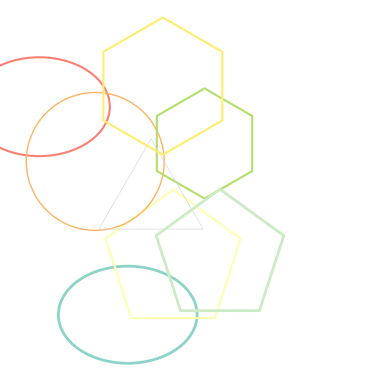[{"shape": "oval", "thickness": 2, "radius": 0.9, "center": [0.332, 0.183]}, {"shape": "pentagon", "thickness": 1.5, "radius": 0.92, "center": [0.45, 0.323]}, {"shape": "oval", "thickness": 1.5, "radius": 0.92, "center": [0.102, 0.723]}, {"shape": "circle", "thickness": 1, "radius": 0.9, "center": [0.247, 0.581]}, {"shape": "hexagon", "thickness": 1.5, "radius": 0.72, "center": [0.531, 0.627]}, {"shape": "triangle", "thickness": 0.5, "radius": 0.78, "center": [0.392, 0.483]}, {"shape": "pentagon", "thickness": 2, "radius": 0.87, "center": [0.571, 0.334]}, {"shape": "hexagon", "thickness": 1.5, "radius": 0.89, "center": [0.423, 0.776]}]